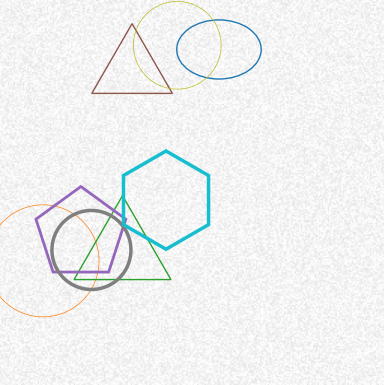[{"shape": "oval", "thickness": 1, "radius": 0.55, "center": [0.569, 0.872]}, {"shape": "circle", "thickness": 0.5, "radius": 0.73, "center": [0.112, 0.323]}, {"shape": "triangle", "thickness": 1, "radius": 0.73, "center": [0.318, 0.346]}, {"shape": "pentagon", "thickness": 2, "radius": 0.61, "center": [0.21, 0.393]}, {"shape": "triangle", "thickness": 1, "radius": 0.6, "center": [0.343, 0.818]}, {"shape": "circle", "thickness": 2.5, "radius": 0.51, "center": [0.237, 0.351]}, {"shape": "circle", "thickness": 0.5, "radius": 0.57, "center": [0.46, 0.882]}, {"shape": "hexagon", "thickness": 2.5, "radius": 0.64, "center": [0.431, 0.48]}]